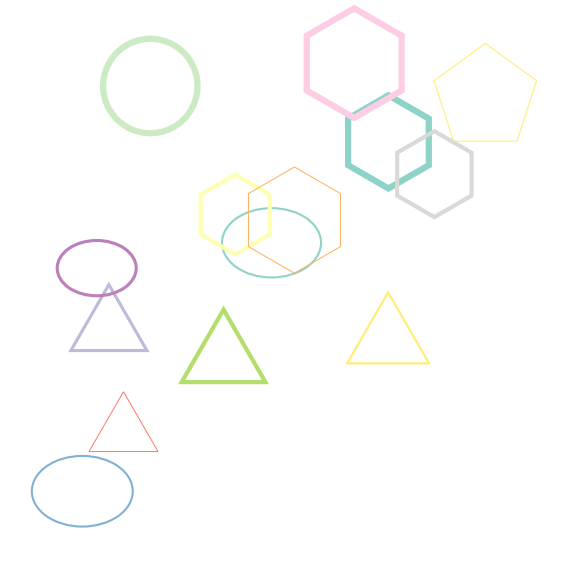[{"shape": "hexagon", "thickness": 3, "radius": 0.4, "center": [0.673, 0.753]}, {"shape": "oval", "thickness": 1, "radius": 0.43, "center": [0.47, 0.579]}, {"shape": "hexagon", "thickness": 2, "radius": 0.35, "center": [0.407, 0.628]}, {"shape": "triangle", "thickness": 1.5, "radius": 0.38, "center": [0.189, 0.43]}, {"shape": "triangle", "thickness": 0.5, "radius": 0.35, "center": [0.214, 0.252]}, {"shape": "oval", "thickness": 1, "radius": 0.44, "center": [0.143, 0.149]}, {"shape": "hexagon", "thickness": 0.5, "radius": 0.46, "center": [0.51, 0.618]}, {"shape": "triangle", "thickness": 2, "radius": 0.42, "center": [0.387, 0.379]}, {"shape": "hexagon", "thickness": 3, "radius": 0.47, "center": [0.613, 0.89]}, {"shape": "hexagon", "thickness": 2, "radius": 0.37, "center": [0.752, 0.698]}, {"shape": "oval", "thickness": 1.5, "radius": 0.34, "center": [0.167, 0.535]}, {"shape": "circle", "thickness": 3, "radius": 0.41, "center": [0.26, 0.85]}, {"shape": "pentagon", "thickness": 0.5, "radius": 0.47, "center": [0.84, 0.83]}, {"shape": "triangle", "thickness": 1, "radius": 0.41, "center": [0.672, 0.411]}]